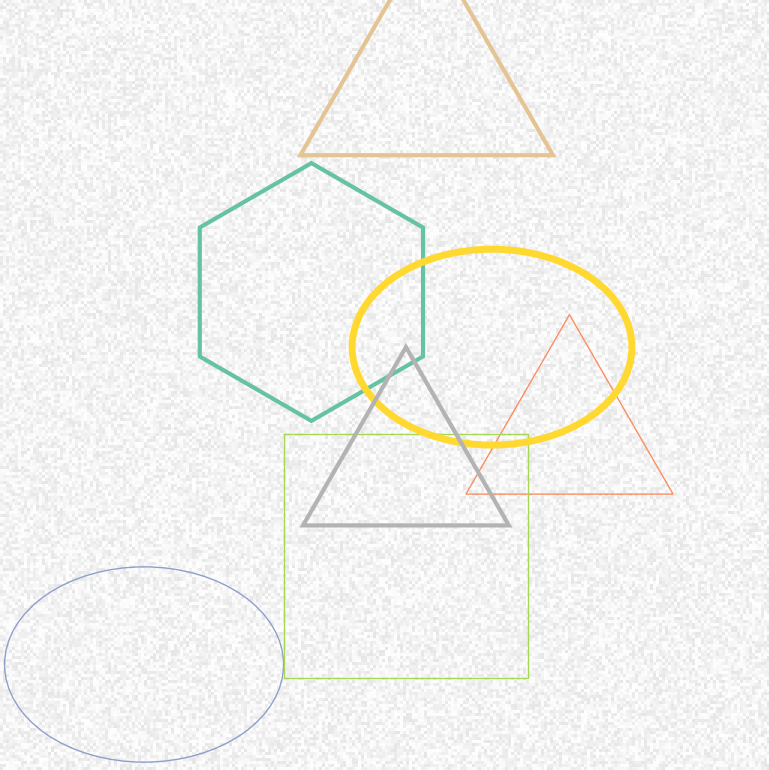[{"shape": "hexagon", "thickness": 1.5, "radius": 0.84, "center": [0.404, 0.621]}, {"shape": "triangle", "thickness": 0.5, "radius": 0.78, "center": [0.74, 0.436]}, {"shape": "oval", "thickness": 0.5, "radius": 0.91, "center": [0.187, 0.137]}, {"shape": "square", "thickness": 0.5, "radius": 0.79, "center": [0.528, 0.278]}, {"shape": "oval", "thickness": 2.5, "radius": 0.91, "center": [0.639, 0.549]}, {"shape": "triangle", "thickness": 1.5, "radius": 0.95, "center": [0.554, 0.893]}, {"shape": "triangle", "thickness": 1.5, "radius": 0.77, "center": [0.527, 0.395]}]